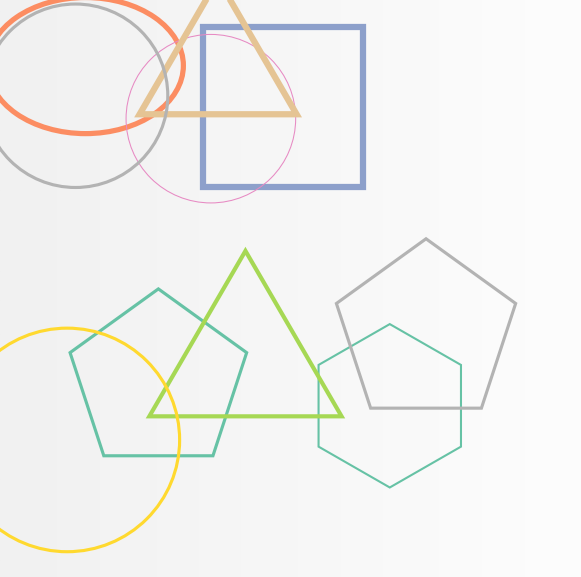[{"shape": "hexagon", "thickness": 1, "radius": 0.71, "center": [0.671, 0.296]}, {"shape": "pentagon", "thickness": 1.5, "radius": 0.8, "center": [0.272, 0.339]}, {"shape": "oval", "thickness": 2.5, "radius": 0.84, "center": [0.147, 0.886]}, {"shape": "square", "thickness": 3, "radius": 0.69, "center": [0.487, 0.814]}, {"shape": "circle", "thickness": 0.5, "radius": 0.73, "center": [0.363, 0.794]}, {"shape": "triangle", "thickness": 2, "radius": 0.95, "center": [0.422, 0.374]}, {"shape": "circle", "thickness": 1.5, "radius": 0.97, "center": [0.115, 0.237]}, {"shape": "triangle", "thickness": 3, "radius": 0.78, "center": [0.375, 0.879]}, {"shape": "pentagon", "thickness": 1.5, "radius": 0.81, "center": [0.733, 0.424]}, {"shape": "circle", "thickness": 1.5, "radius": 0.79, "center": [0.13, 0.833]}]